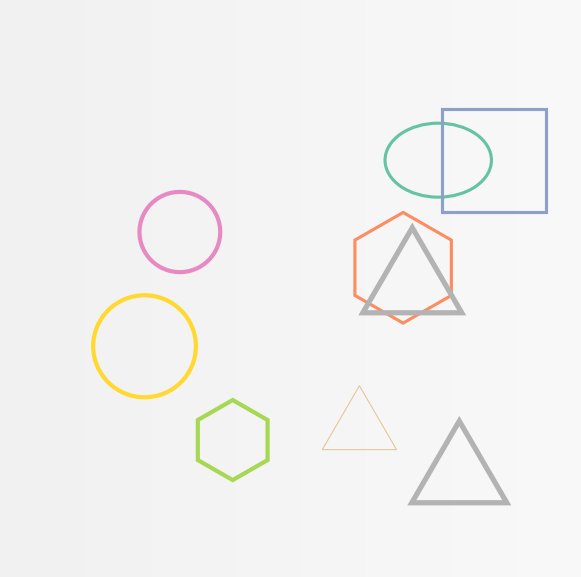[{"shape": "oval", "thickness": 1.5, "radius": 0.46, "center": [0.754, 0.722]}, {"shape": "hexagon", "thickness": 1.5, "radius": 0.48, "center": [0.694, 0.535]}, {"shape": "square", "thickness": 1.5, "radius": 0.45, "center": [0.85, 0.721]}, {"shape": "circle", "thickness": 2, "radius": 0.35, "center": [0.309, 0.597]}, {"shape": "hexagon", "thickness": 2, "radius": 0.35, "center": [0.4, 0.237]}, {"shape": "circle", "thickness": 2, "radius": 0.44, "center": [0.249, 0.4]}, {"shape": "triangle", "thickness": 0.5, "radius": 0.37, "center": [0.618, 0.257]}, {"shape": "triangle", "thickness": 2.5, "radius": 0.49, "center": [0.709, 0.507]}, {"shape": "triangle", "thickness": 2.5, "radius": 0.47, "center": [0.79, 0.176]}]